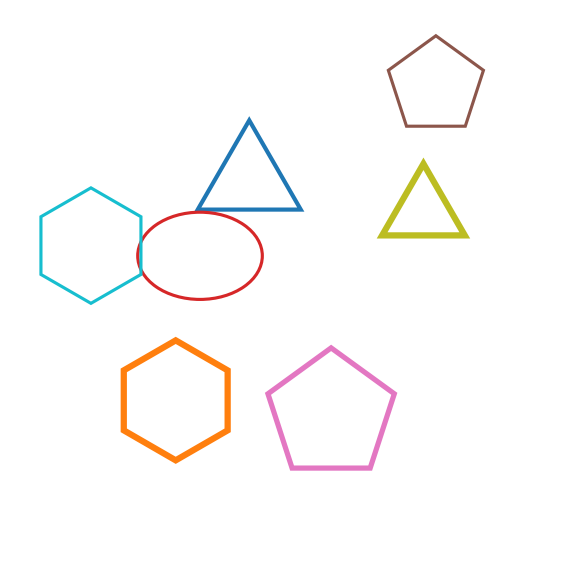[{"shape": "triangle", "thickness": 2, "radius": 0.52, "center": [0.432, 0.688]}, {"shape": "hexagon", "thickness": 3, "radius": 0.52, "center": [0.304, 0.306]}, {"shape": "oval", "thickness": 1.5, "radius": 0.54, "center": [0.346, 0.556]}, {"shape": "pentagon", "thickness": 1.5, "radius": 0.43, "center": [0.755, 0.851]}, {"shape": "pentagon", "thickness": 2.5, "radius": 0.58, "center": [0.573, 0.282]}, {"shape": "triangle", "thickness": 3, "radius": 0.41, "center": [0.733, 0.633]}, {"shape": "hexagon", "thickness": 1.5, "radius": 0.5, "center": [0.157, 0.574]}]